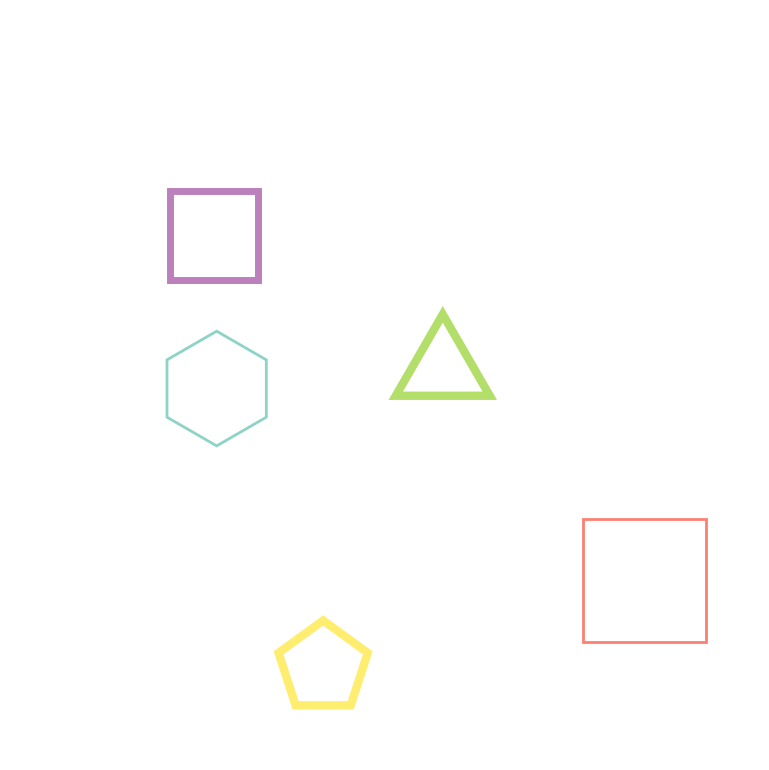[{"shape": "hexagon", "thickness": 1, "radius": 0.37, "center": [0.281, 0.495]}, {"shape": "square", "thickness": 1, "radius": 0.4, "center": [0.837, 0.246]}, {"shape": "triangle", "thickness": 3, "radius": 0.35, "center": [0.575, 0.521]}, {"shape": "square", "thickness": 2.5, "radius": 0.29, "center": [0.278, 0.694]}, {"shape": "pentagon", "thickness": 3, "radius": 0.3, "center": [0.42, 0.133]}]